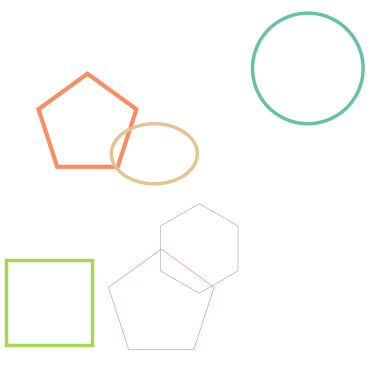[{"shape": "circle", "thickness": 2.5, "radius": 0.72, "center": [0.8, 0.822]}, {"shape": "pentagon", "thickness": 3, "radius": 0.67, "center": [0.227, 0.675]}, {"shape": "pentagon", "thickness": 0.5, "radius": 0.72, "center": [0.419, 0.209]}, {"shape": "square", "thickness": 2.5, "radius": 0.55, "center": [0.128, 0.215]}, {"shape": "oval", "thickness": 2.5, "radius": 0.56, "center": [0.401, 0.601]}, {"shape": "hexagon", "thickness": 0.5, "radius": 0.58, "center": [0.518, 0.355]}]